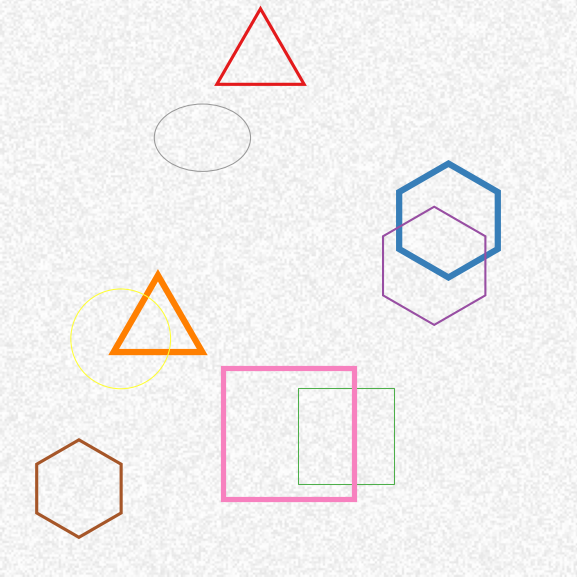[{"shape": "triangle", "thickness": 1.5, "radius": 0.44, "center": [0.451, 0.897]}, {"shape": "hexagon", "thickness": 3, "radius": 0.49, "center": [0.777, 0.617]}, {"shape": "square", "thickness": 0.5, "radius": 0.41, "center": [0.6, 0.244]}, {"shape": "hexagon", "thickness": 1, "radius": 0.51, "center": [0.752, 0.539]}, {"shape": "triangle", "thickness": 3, "radius": 0.44, "center": [0.274, 0.434]}, {"shape": "circle", "thickness": 0.5, "radius": 0.43, "center": [0.209, 0.412]}, {"shape": "hexagon", "thickness": 1.5, "radius": 0.42, "center": [0.137, 0.153]}, {"shape": "square", "thickness": 2.5, "radius": 0.56, "center": [0.499, 0.248]}, {"shape": "oval", "thickness": 0.5, "radius": 0.42, "center": [0.351, 0.761]}]